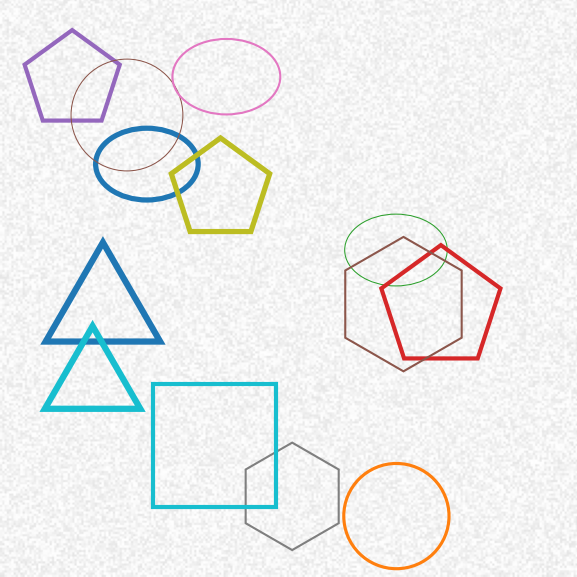[{"shape": "triangle", "thickness": 3, "radius": 0.57, "center": [0.178, 0.465]}, {"shape": "oval", "thickness": 2.5, "radius": 0.44, "center": [0.254, 0.715]}, {"shape": "circle", "thickness": 1.5, "radius": 0.46, "center": [0.686, 0.105]}, {"shape": "oval", "thickness": 0.5, "radius": 0.44, "center": [0.686, 0.566]}, {"shape": "pentagon", "thickness": 2, "radius": 0.54, "center": [0.763, 0.466]}, {"shape": "pentagon", "thickness": 2, "radius": 0.43, "center": [0.125, 0.86]}, {"shape": "circle", "thickness": 0.5, "radius": 0.48, "center": [0.22, 0.8]}, {"shape": "hexagon", "thickness": 1, "radius": 0.58, "center": [0.699, 0.473]}, {"shape": "oval", "thickness": 1, "radius": 0.47, "center": [0.392, 0.866]}, {"shape": "hexagon", "thickness": 1, "radius": 0.47, "center": [0.506, 0.14]}, {"shape": "pentagon", "thickness": 2.5, "radius": 0.45, "center": [0.382, 0.671]}, {"shape": "square", "thickness": 2, "radius": 0.53, "center": [0.372, 0.228]}, {"shape": "triangle", "thickness": 3, "radius": 0.48, "center": [0.16, 0.339]}]